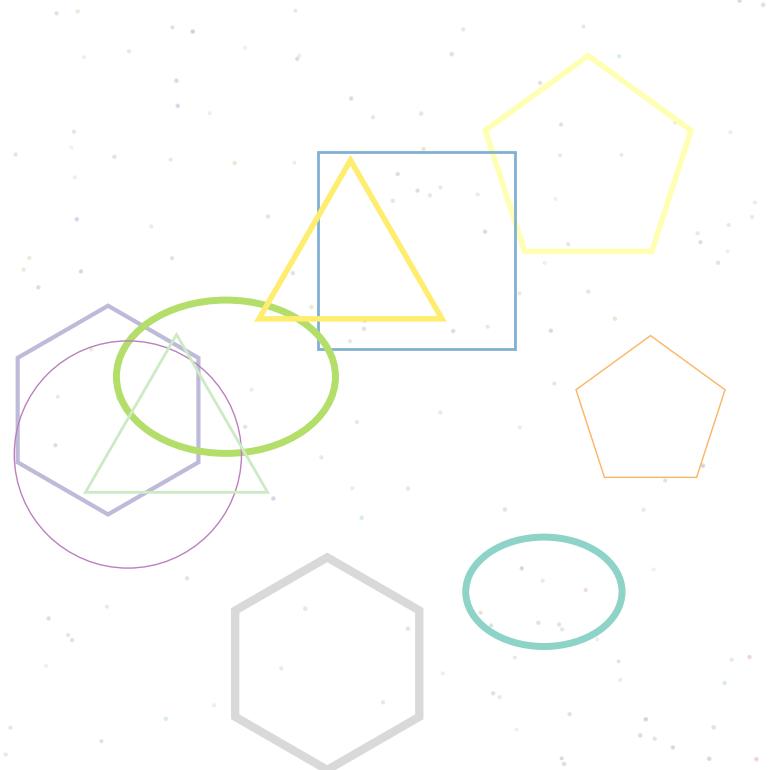[{"shape": "oval", "thickness": 2.5, "radius": 0.51, "center": [0.706, 0.231]}, {"shape": "pentagon", "thickness": 2, "radius": 0.7, "center": [0.764, 0.787]}, {"shape": "hexagon", "thickness": 1.5, "radius": 0.68, "center": [0.14, 0.467]}, {"shape": "square", "thickness": 1, "radius": 0.64, "center": [0.541, 0.675]}, {"shape": "pentagon", "thickness": 0.5, "radius": 0.51, "center": [0.845, 0.462]}, {"shape": "oval", "thickness": 2.5, "radius": 0.71, "center": [0.293, 0.511]}, {"shape": "hexagon", "thickness": 3, "radius": 0.69, "center": [0.425, 0.138]}, {"shape": "circle", "thickness": 0.5, "radius": 0.74, "center": [0.166, 0.41]}, {"shape": "triangle", "thickness": 1, "radius": 0.68, "center": [0.229, 0.429]}, {"shape": "triangle", "thickness": 2, "radius": 0.69, "center": [0.455, 0.655]}]